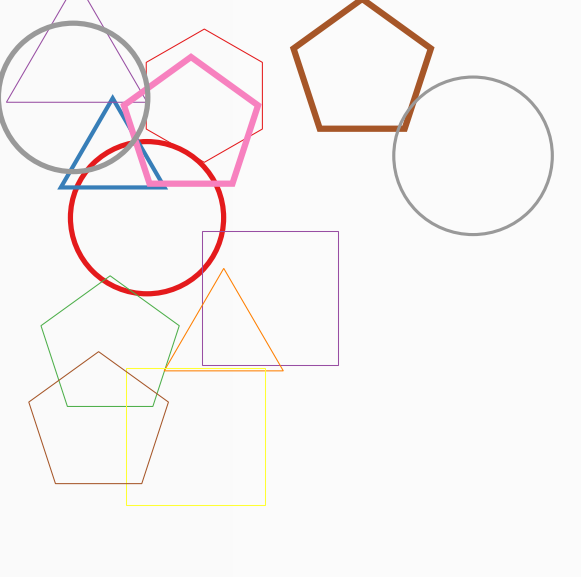[{"shape": "hexagon", "thickness": 0.5, "radius": 0.58, "center": [0.352, 0.833]}, {"shape": "circle", "thickness": 2.5, "radius": 0.66, "center": [0.253, 0.622]}, {"shape": "triangle", "thickness": 2, "radius": 0.51, "center": [0.194, 0.726]}, {"shape": "pentagon", "thickness": 0.5, "radius": 0.63, "center": [0.189, 0.396]}, {"shape": "square", "thickness": 0.5, "radius": 0.58, "center": [0.464, 0.483]}, {"shape": "triangle", "thickness": 0.5, "radius": 0.7, "center": [0.132, 0.892]}, {"shape": "triangle", "thickness": 0.5, "radius": 0.59, "center": [0.385, 0.416]}, {"shape": "square", "thickness": 0.5, "radius": 0.6, "center": [0.336, 0.243]}, {"shape": "pentagon", "thickness": 3, "radius": 0.62, "center": [0.623, 0.877]}, {"shape": "pentagon", "thickness": 0.5, "radius": 0.63, "center": [0.17, 0.264]}, {"shape": "pentagon", "thickness": 3, "radius": 0.61, "center": [0.329, 0.779]}, {"shape": "circle", "thickness": 2.5, "radius": 0.64, "center": [0.126, 0.83]}, {"shape": "circle", "thickness": 1.5, "radius": 0.68, "center": [0.814, 0.729]}]